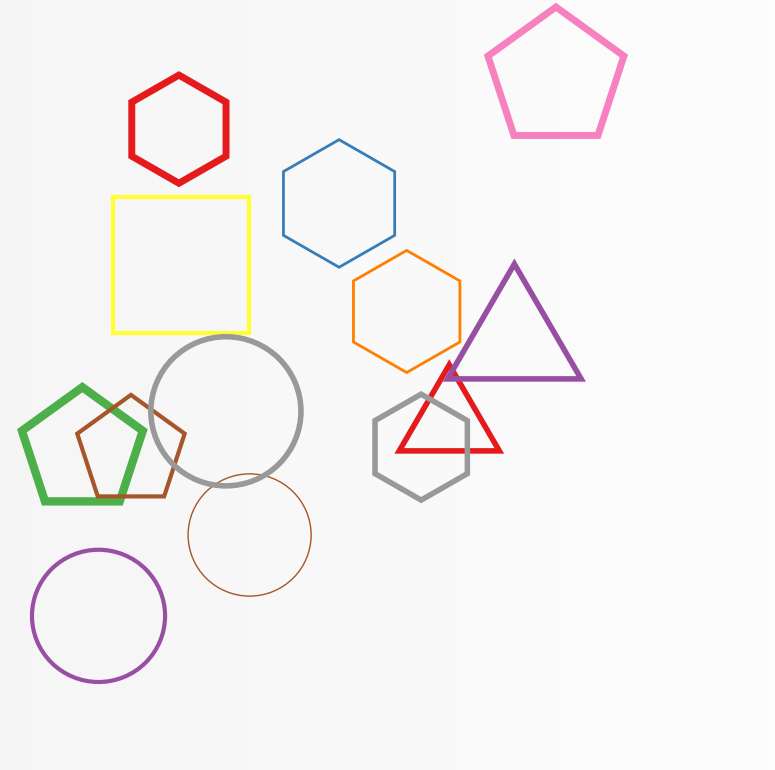[{"shape": "triangle", "thickness": 2, "radius": 0.37, "center": [0.58, 0.452]}, {"shape": "hexagon", "thickness": 2.5, "radius": 0.35, "center": [0.231, 0.832]}, {"shape": "hexagon", "thickness": 1, "radius": 0.41, "center": [0.438, 0.736]}, {"shape": "pentagon", "thickness": 3, "radius": 0.41, "center": [0.106, 0.415]}, {"shape": "triangle", "thickness": 2, "radius": 0.5, "center": [0.664, 0.558]}, {"shape": "circle", "thickness": 1.5, "radius": 0.43, "center": [0.127, 0.2]}, {"shape": "hexagon", "thickness": 1, "radius": 0.4, "center": [0.525, 0.595]}, {"shape": "square", "thickness": 1.5, "radius": 0.44, "center": [0.234, 0.656]}, {"shape": "pentagon", "thickness": 1.5, "radius": 0.36, "center": [0.169, 0.414]}, {"shape": "circle", "thickness": 0.5, "radius": 0.4, "center": [0.322, 0.305]}, {"shape": "pentagon", "thickness": 2.5, "radius": 0.46, "center": [0.717, 0.899]}, {"shape": "hexagon", "thickness": 2, "radius": 0.34, "center": [0.543, 0.419]}, {"shape": "circle", "thickness": 2, "radius": 0.48, "center": [0.291, 0.466]}]